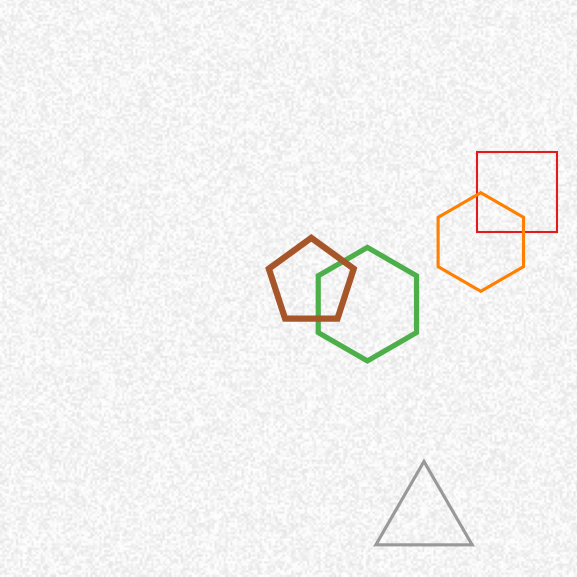[{"shape": "square", "thickness": 1, "radius": 0.35, "center": [0.895, 0.667]}, {"shape": "hexagon", "thickness": 2.5, "radius": 0.49, "center": [0.636, 0.472]}, {"shape": "hexagon", "thickness": 1.5, "radius": 0.43, "center": [0.833, 0.58]}, {"shape": "pentagon", "thickness": 3, "radius": 0.39, "center": [0.539, 0.51]}, {"shape": "triangle", "thickness": 1.5, "radius": 0.48, "center": [0.734, 0.104]}]